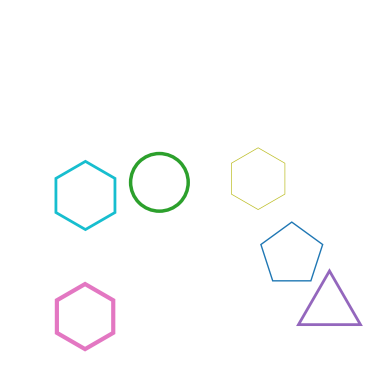[{"shape": "pentagon", "thickness": 1, "radius": 0.42, "center": [0.758, 0.339]}, {"shape": "circle", "thickness": 2.5, "radius": 0.37, "center": [0.414, 0.526]}, {"shape": "triangle", "thickness": 2, "radius": 0.46, "center": [0.856, 0.203]}, {"shape": "hexagon", "thickness": 3, "radius": 0.42, "center": [0.221, 0.178]}, {"shape": "hexagon", "thickness": 0.5, "radius": 0.4, "center": [0.671, 0.536]}, {"shape": "hexagon", "thickness": 2, "radius": 0.44, "center": [0.222, 0.492]}]